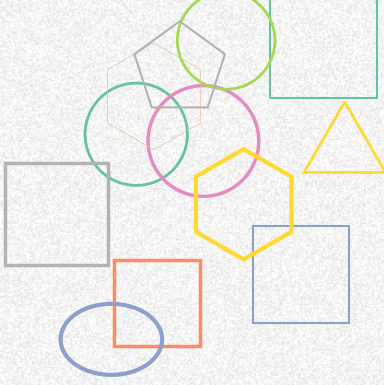[{"shape": "circle", "thickness": 2, "radius": 0.66, "center": [0.354, 0.651]}, {"shape": "square", "thickness": 1.5, "radius": 0.7, "center": [0.84, 0.886]}, {"shape": "square", "thickness": 2.5, "radius": 0.56, "center": [0.408, 0.213]}, {"shape": "square", "thickness": 1.5, "radius": 0.62, "center": [0.781, 0.287]}, {"shape": "oval", "thickness": 3, "radius": 0.66, "center": [0.289, 0.119]}, {"shape": "circle", "thickness": 2.5, "radius": 0.72, "center": [0.528, 0.634]}, {"shape": "circle", "thickness": 2, "radius": 0.63, "center": [0.587, 0.895]}, {"shape": "hexagon", "thickness": 3, "radius": 0.72, "center": [0.633, 0.47]}, {"shape": "triangle", "thickness": 2, "radius": 0.61, "center": [0.895, 0.613]}, {"shape": "hexagon", "thickness": 0.5, "radius": 0.7, "center": [0.4, 0.75]}, {"shape": "square", "thickness": 2.5, "radius": 0.67, "center": [0.147, 0.444]}, {"shape": "pentagon", "thickness": 1.5, "radius": 0.62, "center": [0.467, 0.821]}]